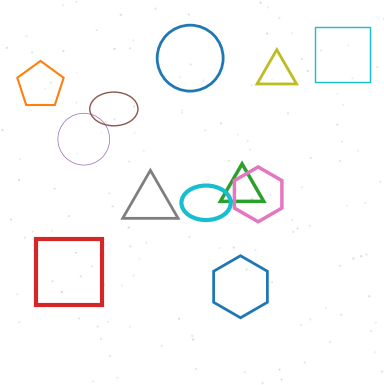[{"shape": "hexagon", "thickness": 2, "radius": 0.4, "center": [0.625, 0.255]}, {"shape": "circle", "thickness": 2, "radius": 0.43, "center": [0.494, 0.849]}, {"shape": "pentagon", "thickness": 1.5, "radius": 0.32, "center": [0.105, 0.778]}, {"shape": "triangle", "thickness": 2.5, "radius": 0.32, "center": [0.629, 0.509]}, {"shape": "square", "thickness": 3, "radius": 0.43, "center": [0.18, 0.293]}, {"shape": "circle", "thickness": 0.5, "radius": 0.34, "center": [0.218, 0.639]}, {"shape": "oval", "thickness": 1, "radius": 0.31, "center": [0.296, 0.717]}, {"shape": "hexagon", "thickness": 2.5, "radius": 0.36, "center": [0.67, 0.495]}, {"shape": "triangle", "thickness": 2, "radius": 0.42, "center": [0.391, 0.474]}, {"shape": "triangle", "thickness": 2, "radius": 0.3, "center": [0.719, 0.812]}, {"shape": "oval", "thickness": 3, "radius": 0.32, "center": [0.535, 0.473]}, {"shape": "square", "thickness": 1, "radius": 0.36, "center": [0.89, 0.858]}]